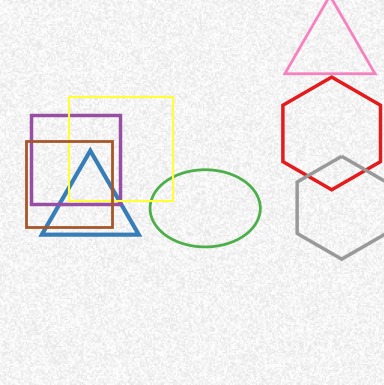[{"shape": "hexagon", "thickness": 2.5, "radius": 0.73, "center": [0.862, 0.653]}, {"shape": "triangle", "thickness": 3, "radius": 0.73, "center": [0.235, 0.463]}, {"shape": "oval", "thickness": 2, "radius": 0.72, "center": [0.533, 0.459]}, {"shape": "square", "thickness": 2.5, "radius": 0.58, "center": [0.197, 0.586]}, {"shape": "square", "thickness": 1.5, "radius": 0.67, "center": [0.313, 0.614]}, {"shape": "square", "thickness": 2, "radius": 0.56, "center": [0.179, 0.522]}, {"shape": "triangle", "thickness": 2, "radius": 0.68, "center": [0.857, 0.876]}, {"shape": "hexagon", "thickness": 2.5, "radius": 0.67, "center": [0.888, 0.46]}]